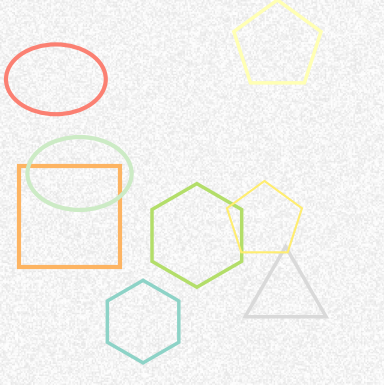[{"shape": "hexagon", "thickness": 2.5, "radius": 0.54, "center": [0.372, 0.165]}, {"shape": "pentagon", "thickness": 2.5, "radius": 0.6, "center": [0.721, 0.881]}, {"shape": "oval", "thickness": 3, "radius": 0.65, "center": [0.145, 0.794]}, {"shape": "square", "thickness": 3, "radius": 0.66, "center": [0.181, 0.437]}, {"shape": "hexagon", "thickness": 2.5, "radius": 0.67, "center": [0.511, 0.388]}, {"shape": "triangle", "thickness": 2.5, "radius": 0.61, "center": [0.742, 0.238]}, {"shape": "oval", "thickness": 3, "radius": 0.68, "center": [0.207, 0.549]}, {"shape": "pentagon", "thickness": 1.5, "radius": 0.51, "center": [0.687, 0.427]}]